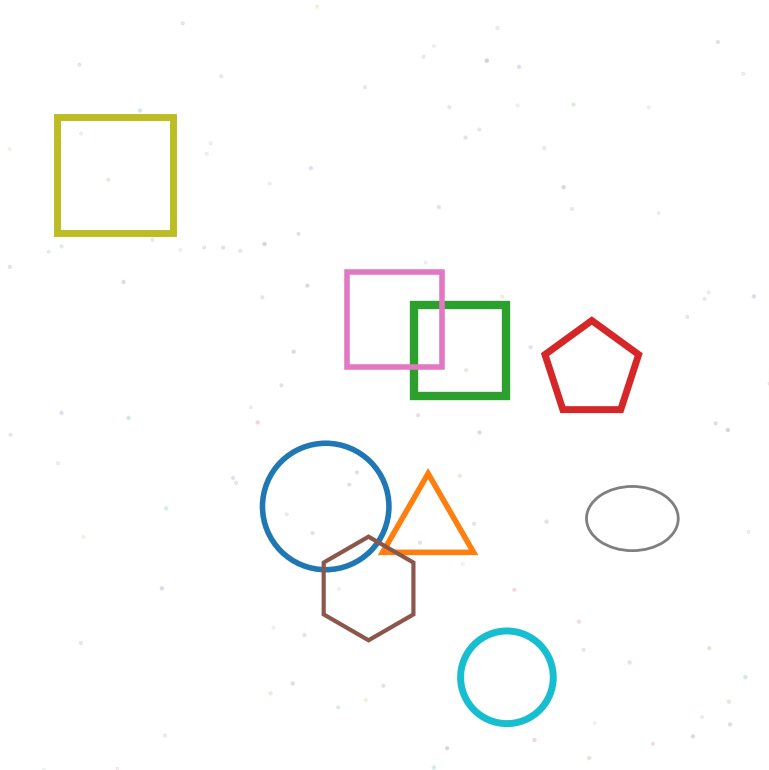[{"shape": "circle", "thickness": 2, "radius": 0.41, "center": [0.423, 0.342]}, {"shape": "triangle", "thickness": 2, "radius": 0.34, "center": [0.556, 0.317]}, {"shape": "square", "thickness": 3, "radius": 0.3, "center": [0.597, 0.545]}, {"shape": "pentagon", "thickness": 2.5, "radius": 0.32, "center": [0.769, 0.52]}, {"shape": "hexagon", "thickness": 1.5, "radius": 0.34, "center": [0.479, 0.236]}, {"shape": "square", "thickness": 2, "radius": 0.31, "center": [0.512, 0.585]}, {"shape": "oval", "thickness": 1, "radius": 0.3, "center": [0.821, 0.327]}, {"shape": "square", "thickness": 2.5, "radius": 0.38, "center": [0.149, 0.773]}, {"shape": "circle", "thickness": 2.5, "radius": 0.3, "center": [0.658, 0.12]}]